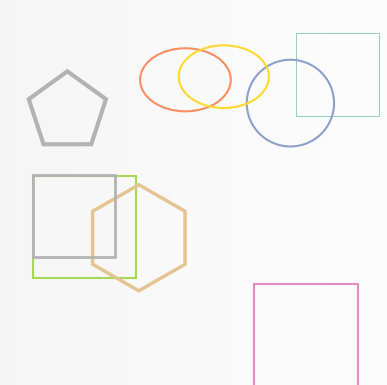[{"shape": "square", "thickness": 0.5, "radius": 0.54, "center": [0.871, 0.807]}, {"shape": "oval", "thickness": 1.5, "radius": 0.58, "center": [0.479, 0.793]}, {"shape": "circle", "thickness": 1.5, "radius": 0.56, "center": [0.749, 0.732]}, {"shape": "square", "thickness": 1.5, "radius": 0.67, "center": [0.791, 0.129]}, {"shape": "square", "thickness": 1.5, "radius": 0.66, "center": [0.218, 0.411]}, {"shape": "oval", "thickness": 1.5, "radius": 0.58, "center": [0.578, 0.801]}, {"shape": "hexagon", "thickness": 2.5, "radius": 0.69, "center": [0.358, 0.382]}, {"shape": "pentagon", "thickness": 3, "radius": 0.52, "center": [0.174, 0.71]}, {"shape": "square", "thickness": 2, "radius": 0.53, "center": [0.19, 0.439]}]